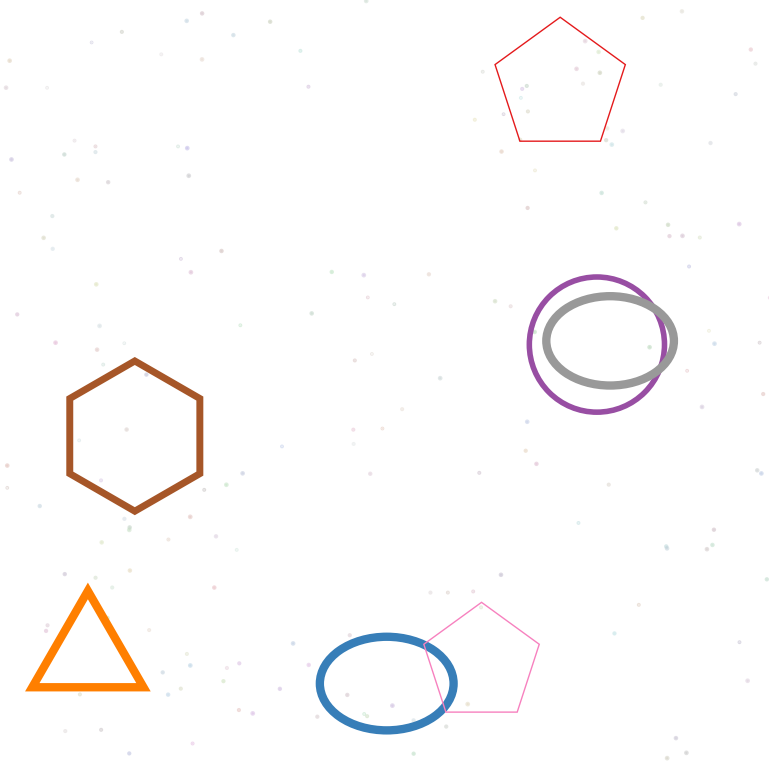[{"shape": "pentagon", "thickness": 0.5, "radius": 0.44, "center": [0.728, 0.889]}, {"shape": "oval", "thickness": 3, "radius": 0.43, "center": [0.502, 0.112]}, {"shape": "circle", "thickness": 2, "radius": 0.44, "center": [0.775, 0.552]}, {"shape": "triangle", "thickness": 3, "radius": 0.42, "center": [0.114, 0.149]}, {"shape": "hexagon", "thickness": 2.5, "radius": 0.49, "center": [0.175, 0.434]}, {"shape": "pentagon", "thickness": 0.5, "radius": 0.39, "center": [0.625, 0.139]}, {"shape": "oval", "thickness": 3, "radius": 0.41, "center": [0.792, 0.557]}]